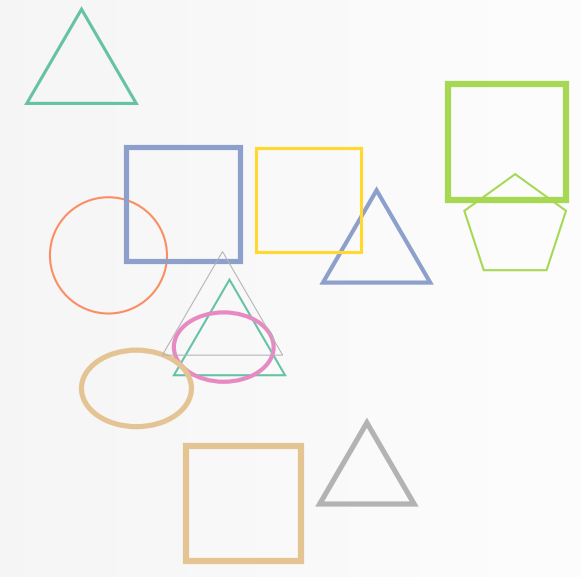[{"shape": "triangle", "thickness": 1, "radius": 0.55, "center": [0.395, 0.405]}, {"shape": "triangle", "thickness": 1.5, "radius": 0.54, "center": [0.14, 0.874]}, {"shape": "circle", "thickness": 1, "radius": 0.5, "center": [0.187, 0.557]}, {"shape": "square", "thickness": 2.5, "radius": 0.49, "center": [0.315, 0.645]}, {"shape": "triangle", "thickness": 2, "radius": 0.53, "center": [0.648, 0.563]}, {"shape": "oval", "thickness": 2, "radius": 0.43, "center": [0.385, 0.398]}, {"shape": "pentagon", "thickness": 1, "radius": 0.46, "center": [0.886, 0.606]}, {"shape": "square", "thickness": 3, "radius": 0.51, "center": [0.872, 0.753]}, {"shape": "square", "thickness": 1.5, "radius": 0.45, "center": [0.531, 0.653]}, {"shape": "square", "thickness": 3, "radius": 0.5, "center": [0.419, 0.127]}, {"shape": "oval", "thickness": 2.5, "radius": 0.47, "center": [0.235, 0.327]}, {"shape": "triangle", "thickness": 0.5, "radius": 0.6, "center": [0.383, 0.444]}, {"shape": "triangle", "thickness": 2.5, "radius": 0.47, "center": [0.631, 0.173]}]